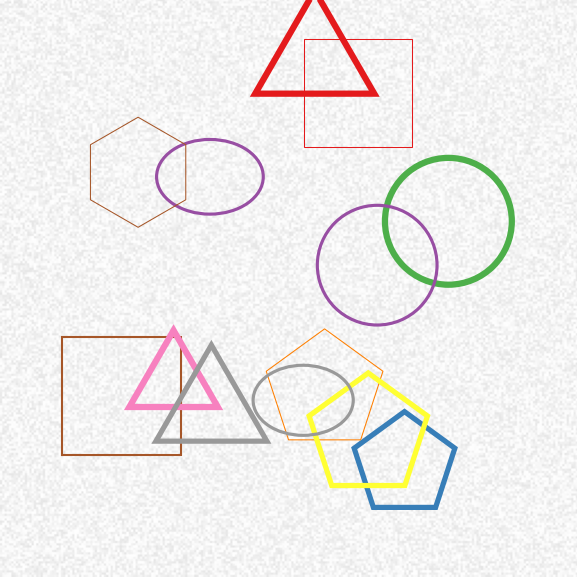[{"shape": "square", "thickness": 0.5, "radius": 0.46, "center": [0.62, 0.838]}, {"shape": "triangle", "thickness": 3, "radius": 0.6, "center": [0.545, 0.896]}, {"shape": "pentagon", "thickness": 2.5, "radius": 0.46, "center": [0.7, 0.195]}, {"shape": "circle", "thickness": 3, "radius": 0.55, "center": [0.776, 0.616]}, {"shape": "circle", "thickness": 1.5, "radius": 0.52, "center": [0.653, 0.54]}, {"shape": "oval", "thickness": 1.5, "radius": 0.46, "center": [0.364, 0.693]}, {"shape": "pentagon", "thickness": 0.5, "radius": 0.53, "center": [0.562, 0.323]}, {"shape": "pentagon", "thickness": 2.5, "radius": 0.54, "center": [0.638, 0.246]}, {"shape": "square", "thickness": 1, "radius": 0.51, "center": [0.21, 0.313]}, {"shape": "hexagon", "thickness": 0.5, "radius": 0.48, "center": [0.239, 0.701]}, {"shape": "triangle", "thickness": 3, "radius": 0.44, "center": [0.301, 0.339]}, {"shape": "oval", "thickness": 1.5, "radius": 0.43, "center": [0.525, 0.306]}, {"shape": "triangle", "thickness": 2.5, "radius": 0.55, "center": [0.366, 0.291]}]